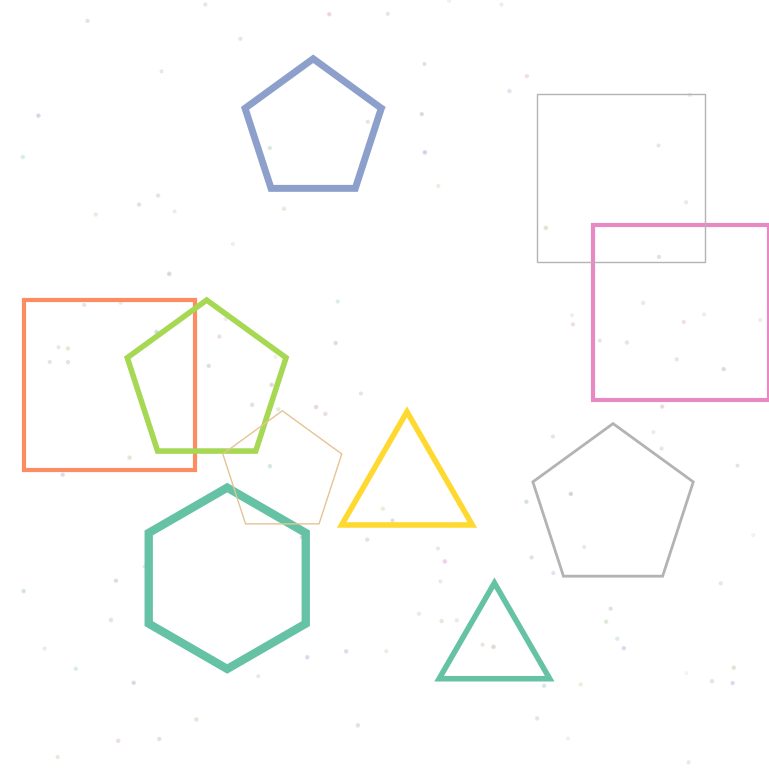[{"shape": "triangle", "thickness": 2, "radius": 0.41, "center": [0.642, 0.16]}, {"shape": "hexagon", "thickness": 3, "radius": 0.59, "center": [0.295, 0.249]}, {"shape": "square", "thickness": 1.5, "radius": 0.55, "center": [0.142, 0.5]}, {"shape": "pentagon", "thickness": 2.5, "radius": 0.47, "center": [0.407, 0.831]}, {"shape": "square", "thickness": 1.5, "radius": 0.57, "center": [0.885, 0.594]}, {"shape": "pentagon", "thickness": 2, "radius": 0.54, "center": [0.268, 0.502]}, {"shape": "triangle", "thickness": 2, "radius": 0.49, "center": [0.529, 0.367]}, {"shape": "pentagon", "thickness": 0.5, "radius": 0.41, "center": [0.367, 0.385]}, {"shape": "square", "thickness": 0.5, "radius": 0.54, "center": [0.807, 0.769]}, {"shape": "pentagon", "thickness": 1, "radius": 0.55, "center": [0.796, 0.34]}]